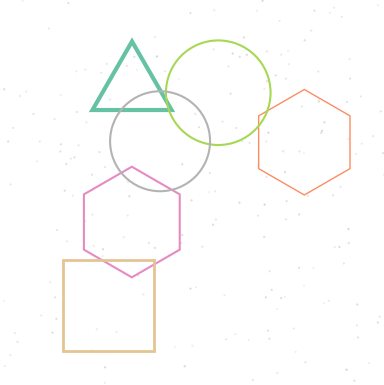[{"shape": "triangle", "thickness": 3, "radius": 0.59, "center": [0.343, 0.774]}, {"shape": "hexagon", "thickness": 1, "radius": 0.69, "center": [0.79, 0.631]}, {"shape": "hexagon", "thickness": 1.5, "radius": 0.72, "center": [0.342, 0.423]}, {"shape": "circle", "thickness": 1.5, "radius": 0.68, "center": [0.567, 0.759]}, {"shape": "square", "thickness": 2, "radius": 0.59, "center": [0.282, 0.207]}, {"shape": "circle", "thickness": 1.5, "radius": 0.65, "center": [0.416, 0.633]}]